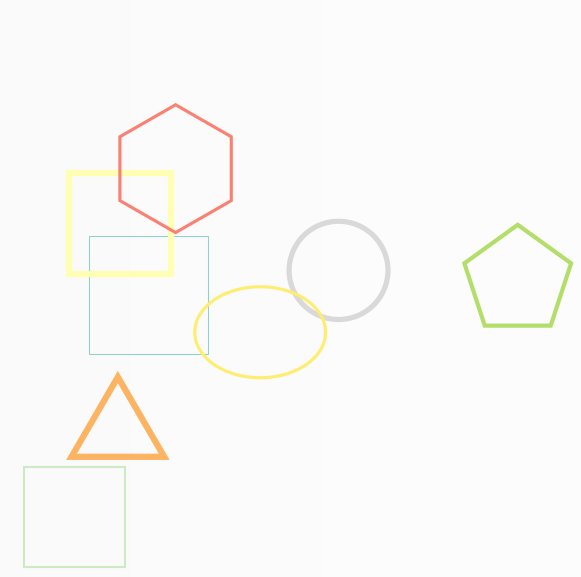[{"shape": "square", "thickness": 0.5, "radius": 0.51, "center": [0.256, 0.488]}, {"shape": "square", "thickness": 3, "radius": 0.44, "center": [0.207, 0.611]}, {"shape": "hexagon", "thickness": 1.5, "radius": 0.55, "center": [0.302, 0.707]}, {"shape": "triangle", "thickness": 3, "radius": 0.46, "center": [0.203, 0.254]}, {"shape": "pentagon", "thickness": 2, "radius": 0.48, "center": [0.891, 0.513]}, {"shape": "circle", "thickness": 2.5, "radius": 0.43, "center": [0.582, 0.531]}, {"shape": "square", "thickness": 1, "radius": 0.43, "center": [0.128, 0.105]}, {"shape": "oval", "thickness": 1.5, "radius": 0.56, "center": [0.448, 0.424]}]